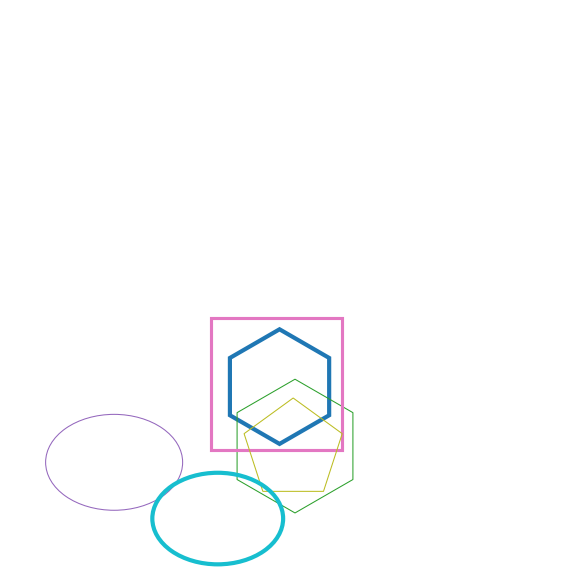[{"shape": "hexagon", "thickness": 2, "radius": 0.5, "center": [0.484, 0.33]}, {"shape": "hexagon", "thickness": 0.5, "radius": 0.58, "center": [0.511, 0.227]}, {"shape": "oval", "thickness": 0.5, "radius": 0.59, "center": [0.198, 0.199]}, {"shape": "square", "thickness": 1.5, "radius": 0.57, "center": [0.479, 0.334]}, {"shape": "pentagon", "thickness": 0.5, "radius": 0.45, "center": [0.508, 0.221]}, {"shape": "oval", "thickness": 2, "radius": 0.57, "center": [0.377, 0.101]}]